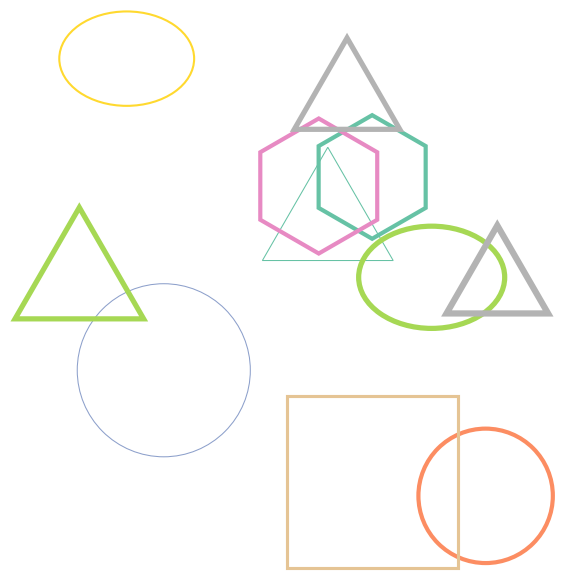[{"shape": "triangle", "thickness": 0.5, "radius": 0.65, "center": [0.568, 0.613]}, {"shape": "hexagon", "thickness": 2, "radius": 0.54, "center": [0.644, 0.693]}, {"shape": "circle", "thickness": 2, "radius": 0.58, "center": [0.841, 0.141]}, {"shape": "circle", "thickness": 0.5, "radius": 0.75, "center": [0.284, 0.358]}, {"shape": "hexagon", "thickness": 2, "radius": 0.58, "center": [0.552, 0.677]}, {"shape": "triangle", "thickness": 2.5, "radius": 0.64, "center": [0.137, 0.511]}, {"shape": "oval", "thickness": 2.5, "radius": 0.63, "center": [0.747, 0.519]}, {"shape": "oval", "thickness": 1, "radius": 0.58, "center": [0.219, 0.898]}, {"shape": "square", "thickness": 1.5, "radius": 0.74, "center": [0.645, 0.164]}, {"shape": "triangle", "thickness": 3, "radius": 0.51, "center": [0.861, 0.507]}, {"shape": "triangle", "thickness": 2.5, "radius": 0.53, "center": [0.601, 0.828]}]